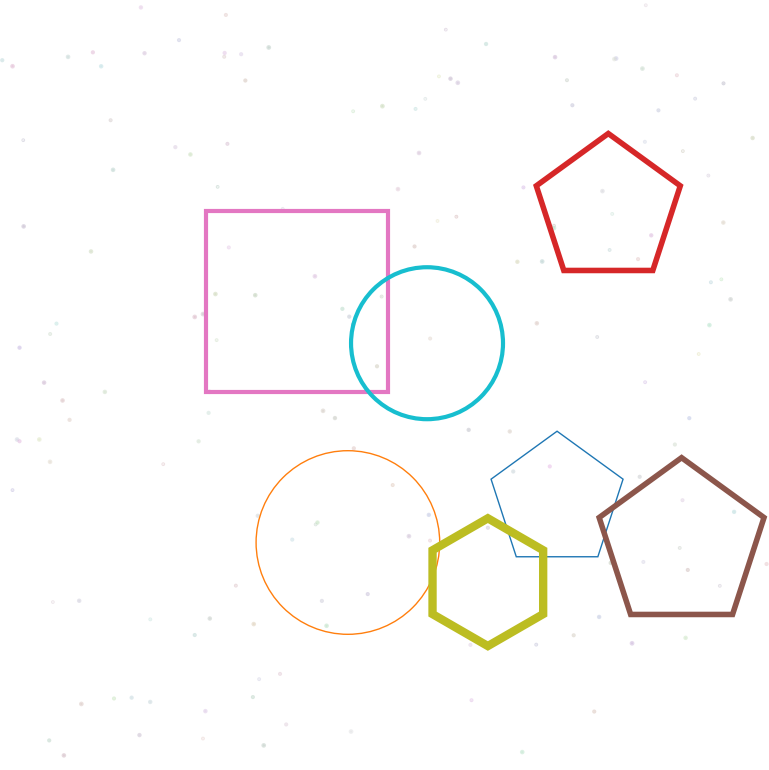[{"shape": "pentagon", "thickness": 0.5, "radius": 0.45, "center": [0.723, 0.35]}, {"shape": "circle", "thickness": 0.5, "radius": 0.6, "center": [0.452, 0.295]}, {"shape": "pentagon", "thickness": 2, "radius": 0.49, "center": [0.79, 0.728]}, {"shape": "pentagon", "thickness": 2, "radius": 0.56, "center": [0.885, 0.293]}, {"shape": "square", "thickness": 1.5, "radius": 0.59, "center": [0.386, 0.608]}, {"shape": "hexagon", "thickness": 3, "radius": 0.41, "center": [0.634, 0.244]}, {"shape": "circle", "thickness": 1.5, "radius": 0.49, "center": [0.555, 0.554]}]